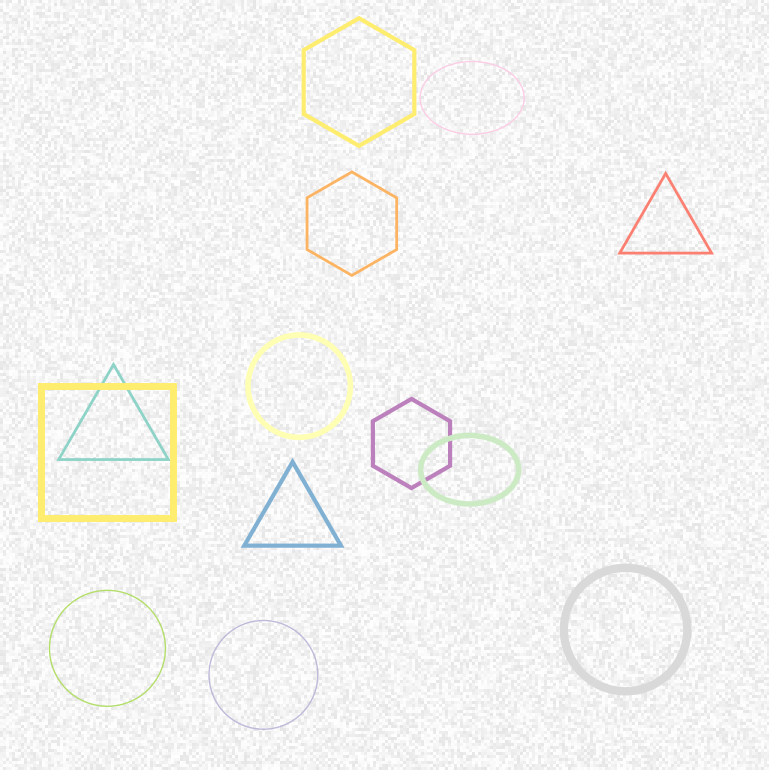[{"shape": "triangle", "thickness": 1, "radius": 0.41, "center": [0.147, 0.444]}, {"shape": "circle", "thickness": 2, "radius": 0.33, "center": [0.389, 0.498]}, {"shape": "circle", "thickness": 0.5, "radius": 0.35, "center": [0.342, 0.124]}, {"shape": "triangle", "thickness": 1, "radius": 0.34, "center": [0.865, 0.706]}, {"shape": "triangle", "thickness": 1.5, "radius": 0.36, "center": [0.38, 0.328]}, {"shape": "hexagon", "thickness": 1, "radius": 0.34, "center": [0.457, 0.71]}, {"shape": "circle", "thickness": 0.5, "radius": 0.38, "center": [0.14, 0.158]}, {"shape": "oval", "thickness": 0.5, "radius": 0.34, "center": [0.613, 0.873]}, {"shape": "circle", "thickness": 3, "radius": 0.4, "center": [0.812, 0.182]}, {"shape": "hexagon", "thickness": 1.5, "radius": 0.29, "center": [0.534, 0.424]}, {"shape": "oval", "thickness": 2, "radius": 0.32, "center": [0.61, 0.39]}, {"shape": "square", "thickness": 2.5, "radius": 0.43, "center": [0.139, 0.413]}, {"shape": "hexagon", "thickness": 1.5, "radius": 0.41, "center": [0.466, 0.893]}]